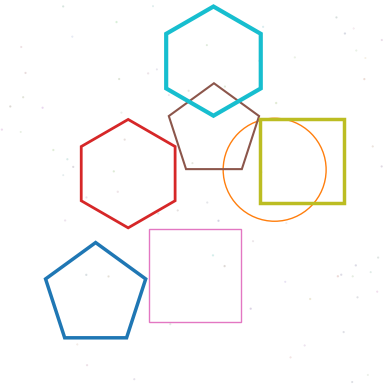[{"shape": "pentagon", "thickness": 2.5, "radius": 0.68, "center": [0.248, 0.233]}, {"shape": "circle", "thickness": 1, "radius": 0.67, "center": [0.713, 0.559]}, {"shape": "hexagon", "thickness": 2, "radius": 0.7, "center": [0.333, 0.549]}, {"shape": "pentagon", "thickness": 1.5, "radius": 0.62, "center": [0.556, 0.66]}, {"shape": "square", "thickness": 1, "radius": 0.6, "center": [0.507, 0.284]}, {"shape": "square", "thickness": 2.5, "radius": 0.54, "center": [0.784, 0.582]}, {"shape": "hexagon", "thickness": 3, "radius": 0.71, "center": [0.554, 0.841]}]